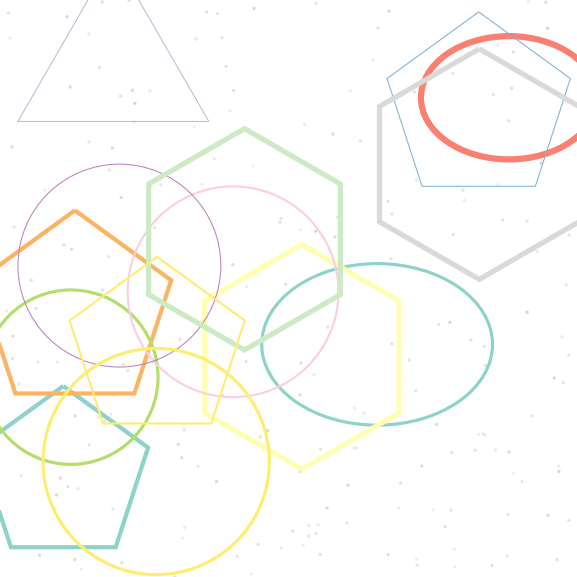[{"shape": "pentagon", "thickness": 2, "radius": 0.77, "center": [0.11, 0.176]}, {"shape": "oval", "thickness": 1.5, "radius": 1.0, "center": [0.653, 0.403]}, {"shape": "hexagon", "thickness": 2.5, "radius": 0.97, "center": [0.523, 0.381]}, {"shape": "triangle", "thickness": 0.5, "radius": 0.95, "center": [0.196, 0.884]}, {"shape": "oval", "thickness": 3, "radius": 0.76, "center": [0.881, 0.83]}, {"shape": "pentagon", "thickness": 0.5, "radius": 0.83, "center": [0.829, 0.812]}, {"shape": "pentagon", "thickness": 2, "radius": 0.88, "center": [0.13, 0.46]}, {"shape": "circle", "thickness": 1.5, "radius": 0.76, "center": [0.123, 0.346]}, {"shape": "circle", "thickness": 1, "radius": 0.91, "center": [0.404, 0.494]}, {"shape": "hexagon", "thickness": 2.5, "radius": 1.0, "center": [0.83, 0.715]}, {"shape": "circle", "thickness": 0.5, "radius": 0.88, "center": [0.207, 0.539]}, {"shape": "hexagon", "thickness": 2.5, "radius": 0.96, "center": [0.423, 0.585]}, {"shape": "pentagon", "thickness": 1, "radius": 0.8, "center": [0.272, 0.395]}, {"shape": "circle", "thickness": 1.5, "radius": 0.98, "center": [0.27, 0.2]}]